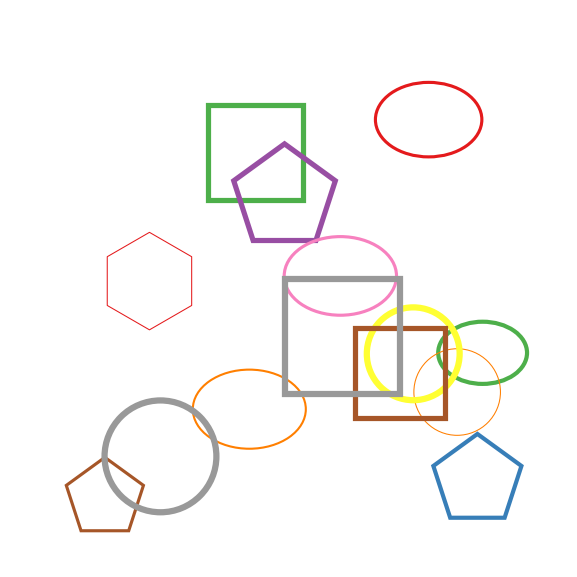[{"shape": "oval", "thickness": 1.5, "radius": 0.46, "center": [0.742, 0.792]}, {"shape": "hexagon", "thickness": 0.5, "radius": 0.42, "center": [0.259, 0.512]}, {"shape": "pentagon", "thickness": 2, "radius": 0.4, "center": [0.827, 0.167]}, {"shape": "oval", "thickness": 2, "radius": 0.38, "center": [0.836, 0.388]}, {"shape": "square", "thickness": 2.5, "radius": 0.41, "center": [0.442, 0.735]}, {"shape": "pentagon", "thickness": 2.5, "radius": 0.46, "center": [0.493, 0.658]}, {"shape": "circle", "thickness": 0.5, "radius": 0.37, "center": [0.792, 0.32]}, {"shape": "oval", "thickness": 1, "radius": 0.49, "center": [0.432, 0.291]}, {"shape": "circle", "thickness": 3, "radius": 0.4, "center": [0.716, 0.387]}, {"shape": "square", "thickness": 2.5, "radius": 0.39, "center": [0.693, 0.353]}, {"shape": "pentagon", "thickness": 1.5, "radius": 0.35, "center": [0.182, 0.137]}, {"shape": "oval", "thickness": 1.5, "radius": 0.49, "center": [0.589, 0.521]}, {"shape": "square", "thickness": 3, "radius": 0.5, "center": [0.594, 0.417]}, {"shape": "circle", "thickness": 3, "radius": 0.48, "center": [0.278, 0.209]}]